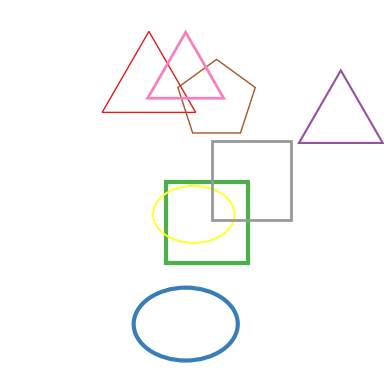[{"shape": "triangle", "thickness": 1, "radius": 0.7, "center": [0.387, 0.778]}, {"shape": "oval", "thickness": 3, "radius": 0.68, "center": [0.482, 0.158]}, {"shape": "square", "thickness": 3, "radius": 0.53, "center": [0.538, 0.422]}, {"shape": "triangle", "thickness": 1.5, "radius": 0.63, "center": [0.885, 0.691]}, {"shape": "oval", "thickness": 1.5, "radius": 0.53, "center": [0.503, 0.443]}, {"shape": "pentagon", "thickness": 1, "radius": 0.53, "center": [0.563, 0.74]}, {"shape": "triangle", "thickness": 2, "radius": 0.57, "center": [0.482, 0.802]}, {"shape": "square", "thickness": 2, "radius": 0.51, "center": [0.653, 0.531]}]